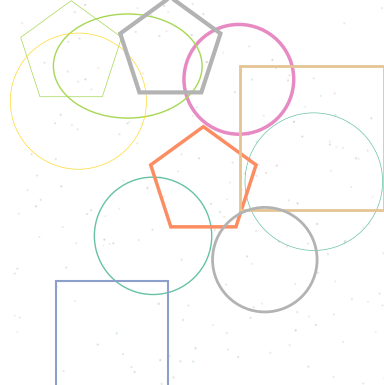[{"shape": "circle", "thickness": 1, "radius": 0.76, "center": [0.398, 0.387]}, {"shape": "circle", "thickness": 0.5, "radius": 0.89, "center": [0.815, 0.528]}, {"shape": "pentagon", "thickness": 2.5, "radius": 0.72, "center": [0.528, 0.527]}, {"shape": "square", "thickness": 1.5, "radius": 0.73, "center": [0.29, 0.124]}, {"shape": "circle", "thickness": 2.5, "radius": 0.71, "center": [0.62, 0.794]}, {"shape": "pentagon", "thickness": 0.5, "radius": 0.69, "center": [0.185, 0.86]}, {"shape": "oval", "thickness": 1, "radius": 0.97, "center": [0.332, 0.828]}, {"shape": "circle", "thickness": 0.5, "radius": 0.88, "center": [0.204, 0.737]}, {"shape": "square", "thickness": 2, "radius": 0.94, "center": [0.811, 0.641]}, {"shape": "pentagon", "thickness": 3, "radius": 0.68, "center": [0.442, 0.871]}, {"shape": "circle", "thickness": 2, "radius": 0.68, "center": [0.688, 0.326]}]